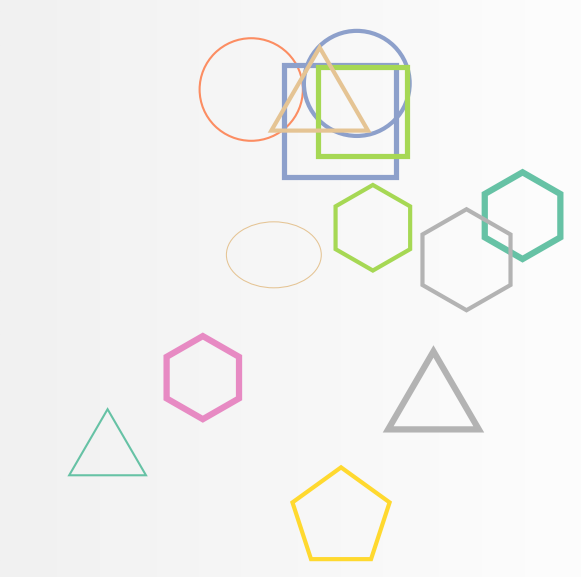[{"shape": "hexagon", "thickness": 3, "radius": 0.38, "center": [0.899, 0.626]}, {"shape": "triangle", "thickness": 1, "radius": 0.38, "center": [0.185, 0.214]}, {"shape": "circle", "thickness": 1, "radius": 0.44, "center": [0.432, 0.844]}, {"shape": "square", "thickness": 2.5, "radius": 0.48, "center": [0.585, 0.789]}, {"shape": "circle", "thickness": 2, "radius": 0.45, "center": [0.614, 0.855]}, {"shape": "hexagon", "thickness": 3, "radius": 0.36, "center": [0.349, 0.345]}, {"shape": "hexagon", "thickness": 2, "radius": 0.37, "center": [0.641, 0.605]}, {"shape": "square", "thickness": 2.5, "radius": 0.38, "center": [0.624, 0.806]}, {"shape": "pentagon", "thickness": 2, "radius": 0.44, "center": [0.587, 0.102]}, {"shape": "triangle", "thickness": 2, "radius": 0.48, "center": [0.55, 0.821]}, {"shape": "oval", "thickness": 0.5, "radius": 0.41, "center": [0.471, 0.558]}, {"shape": "hexagon", "thickness": 2, "radius": 0.44, "center": [0.803, 0.549]}, {"shape": "triangle", "thickness": 3, "radius": 0.45, "center": [0.746, 0.301]}]